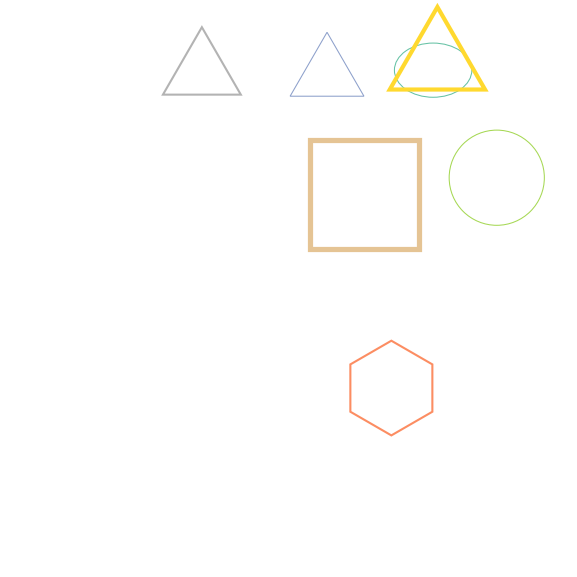[{"shape": "oval", "thickness": 0.5, "radius": 0.34, "center": [0.75, 0.878]}, {"shape": "hexagon", "thickness": 1, "radius": 0.41, "center": [0.678, 0.327]}, {"shape": "triangle", "thickness": 0.5, "radius": 0.37, "center": [0.566, 0.869]}, {"shape": "circle", "thickness": 0.5, "radius": 0.41, "center": [0.86, 0.691]}, {"shape": "triangle", "thickness": 2, "radius": 0.48, "center": [0.757, 0.892]}, {"shape": "square", "thickness": 2.5, "radius": 0.47, "center": [0.631, 0.662]}, {"shape": "triangle", "thickness": 1, "radius": 0.39, "center": [0.35, 0.874]}]